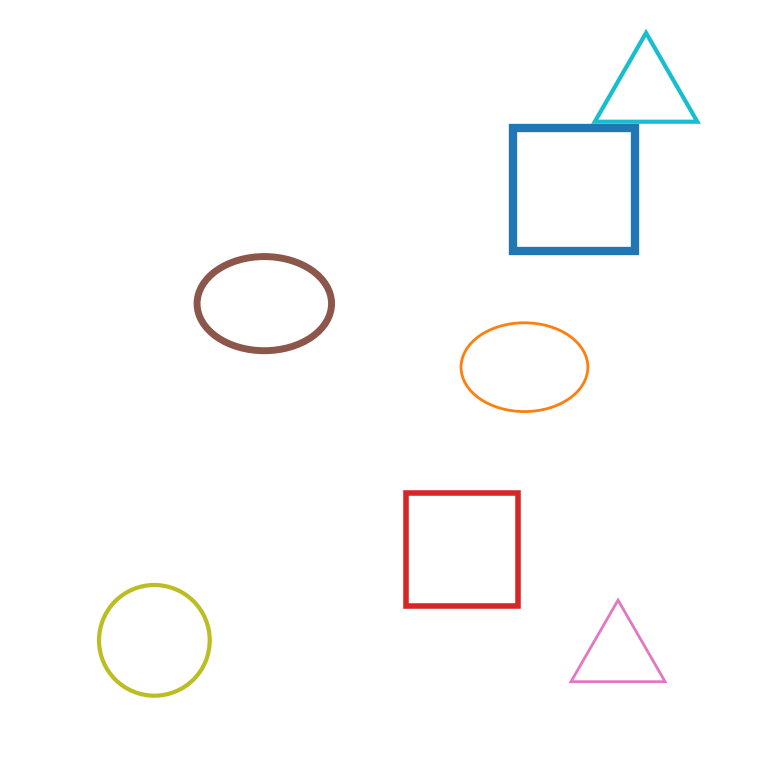[{"shape": "square", "thickness": 3, "radius": 0.4, "center": [0.746, 0.754]}, {"shape": "oval", "thickness": 1, "radius": 0.41, "center": [0.681, 0.523]}, {"shape": "square", "thickness": 2, "radius": 0.37, "center": [0.6, 0.286]}, {"shape": "oval", "thickness": 2.5, "radius": 0.44, "center": [0.343, 0.606]}, {"shape": "triangle", "thickness": 1, "radius": 0.35, "center": [0.803, 0.15]}, {"shape": "circle", "thickness": 1.5, "radius": 0.36, "center": [0.2, 0.168]}, {"shape": "triangle", "thickness": 1.5, "radius": 0.38, "center": [0.839, 0.88]}]